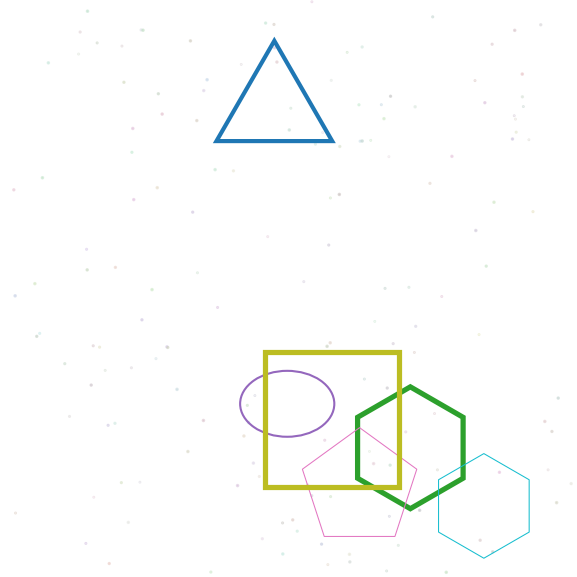[{"shape": "triangle", "thickness": 2, "radius": 0.58, "center": [0.475, 0.813]}, {"shape": "hexagon", "thickness": 2.5, "radius": 0.53, "center": [0.711, 0.224]}, {"shape": "oval", "thickness": 1, "radius": 0.41, "center": [0.497, 0.3]}, {"shape": "pentagon", "thickness": 0.5, "radius": 0.52, "center": [0.623, 0.154]}, {"shape": "square", "thickness": 2.5, "radius": 0.58, "center": [0.575, 0.273]}, {"shape": "hexagon", "thickness": 0.5, "radius": 0.45, "center": [0.838, 0.123]}]